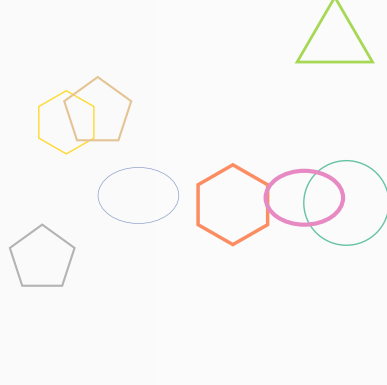[{"shape": "circle", "thickness": 1, "radius": 0.55, "center": [0.894, 0.473]}, {"shape": "hexagon", "thickness": 2.5, "radius": 0.52, "center": [0.601, 0.468]}, {"shape": "oval", "thickness": 0.5, "radius": 0.52, "center": [0.357, 0.492]}, {"shape": "oval", "thickness": 3, "radius": 0.5, "center": [0.785, 0.486]}, {"shape": "triangle", "thickness": 2, "radius": 0.56, "center": [0.864, 0.895]}, {"shape": "hexagon", "thickness": 1, "radius": 0.41, "center": [0.171, 0.682]}, {"shape": "pentagon", "thickness": 1.5, "radius": 0.45, "center": [0.252, 0.709]}, {"shape": "pentagon", "thickness": 1.5, "radius": 0.44, "center": [0.109, 0.329]}]